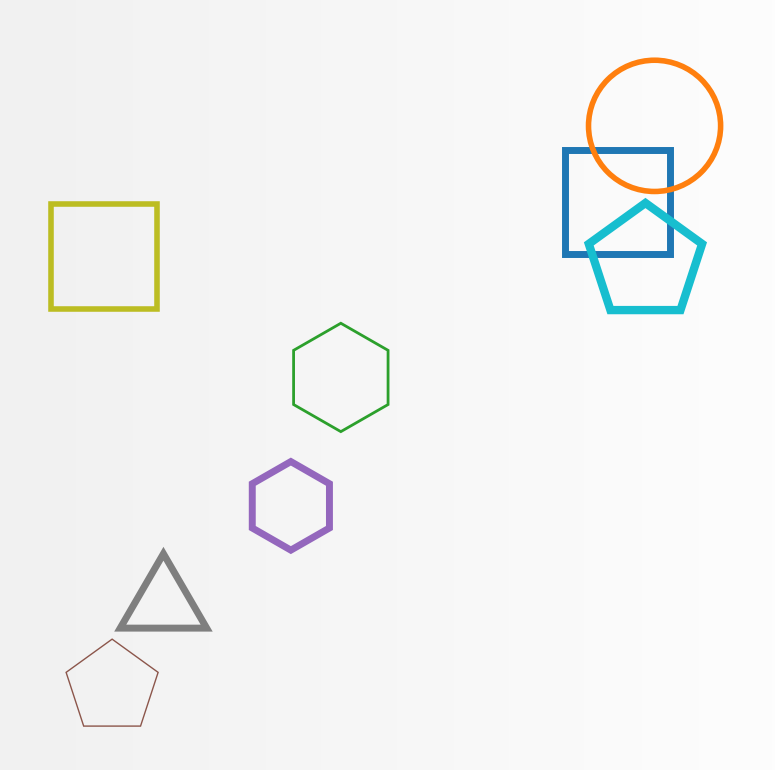[{"shape": "square", "thickness": 2.5, "radius": 0.34, "center": [0.797, 0.738]}, {"shape": "circle", "thickness": 2, "radius": 0.43, "center": [0.845, 0.837]}, {"shape": "hexagon", "thickness": 1, "radius": 0.35, "center": [0.44, 0.51]}, {"shape": "hexagon", "thickness": 2.5, "radius": 0.29, "center": [0.375, 0.343]}, {"shape": "pentagon", "thickness": 0.5, "radius": 0.31, "center": [0.145, 0.108]}, {"shape": "triangle", "thickness": 2.5, "radius": 0.32, "center": [0.211, 0.216]}, {"shape": "square", "thickness": 2, "radius": 0.34, "center": [0.135, 0.667]}, {"shape": "pentagon", "thickness": 3, "radius": 0.38, "center": [0.833, 0.659]}]